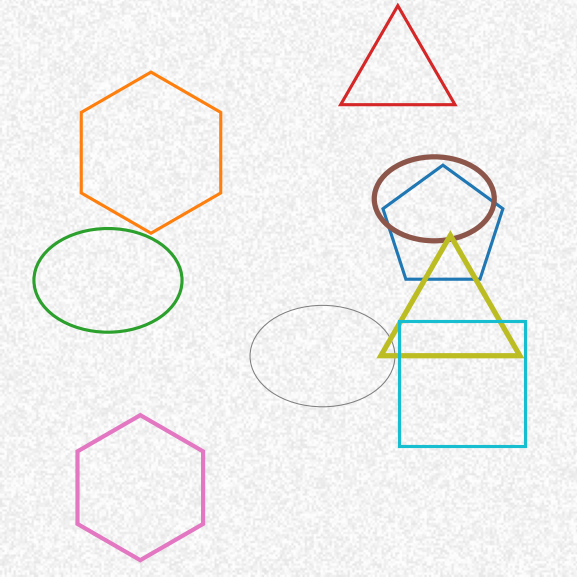[{"shape": "pentagon", "thickness": 1.5, "radius": 0.55, "center": [0.767, 0.604]}, {"shape": "hexagon", "thickness": 1.5, "radius": 0.7, "center": [0.261, 0.735]}, {"shape": "oval", "thickness": 1.5, "radius": 0.64, "center": [0.187, 0.514]}, {"shape": "triangle", "thickness": 1.5, "radius": 0.57, "center": [0.689, 0.875]}, {"shape": "oval", "thickness": 2.5, "radius": 0.52, "center": [0.752, 0.655]}, {"shape": "hexagon", "thickness": 2, "radius": 0.63, "center": [0.243, 0.155]}, {"shape": "oval", "thickness": 0.5, "radius": 0.63, "center": [0.558, 0.383]}, {"shape": "triangle", "thickness": 2.5, "radius": 0.69, "center": [0.78, 0.453]}, {"shape": "square", "thickness": 1.5, "radius": 0.54, "center": [0.8, 0.335]}]